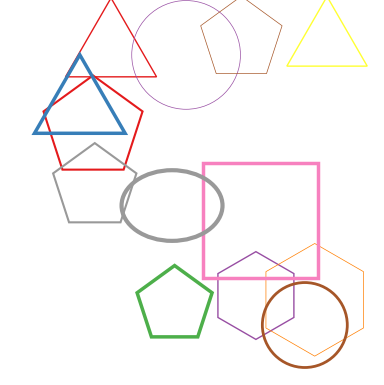[{"shape": "pentagon", "thickness": 1.5, "radius": 0.68, "center": [0.242, 0.669]}, {"shape": "triangle", "thickness": 1, "radius": 0.68, "center": [0.288, 0.869]}, {"shape": "triangle", "thickness": 2.5, "radius": 0.68, "center": [0.207, 0.722]}, {"shape": "pentagon", "thickness": 2.5, "radius": 0.51, "center": [0.454, 0.208]}, {"shape": "circle", "thickness": 0.5, "radius": 0.71, "center": [0.483, 0.857]}, {"shape": "hexagon", "thickness": 1, "radius": 0.57, "center": [0.665, 0.232]}, {"shape": "hexagon", "thickness": 0.5, "radius": 0.73, "center": [0.817, 0.221]}, {"shape": "triangle", "thickness": 1, "radius": 0.6, "center": [0.849, 0.889]}, {"shape": "circle", "thickness": 2, "radius": 0.55, "center": [0.792, 0.156]}, {"shape": "pentagon", "thickness": 0.5, "radius": 0.56, "center": [0.627, 0.899]}, {"shape": "square", "thickness": 2.5, "radius": 0.74, "center": [0.676, 0.428]}, {"shape": "pentagon", "thickness": 1.5, "radius": 0.57, "center": [0.246, 0.515]}, {"shape": "oval", "thickness": 3, "radius": 0.66, "center": [0.447, 0.466]}]